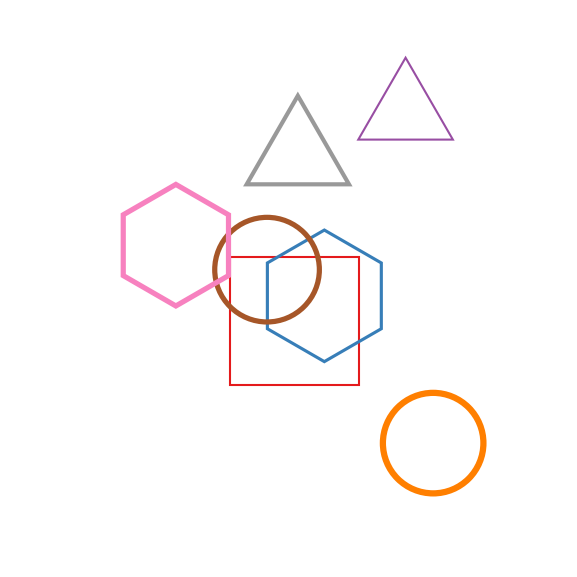[{"shape": "square", "thickness": 1, "radius": 0.56, "center": [0.51, 0.443]}, {"shape": "hexagon", "thickness": 1.5, "radius": 0.57, "center": [0.562, 0.487]}, {"shape": "triangle", "thickness": 1, "radius": 0.47, "center": [0.702, 0.805]}, {"shape": "circle", "thickness": 3, "radius": 0.44, "center": [0.75, 0.232]}, {"shape": "circle", "thickness": 2.5, "radius": 0.45, "center": [0.462, 0.532]}, {"shape": "hexagon", "thickness": 2.5, "radius": 0.53, "center": [0.305, 0.575]}, {"shape": "triangle", "thickness": 2, "radius": 0.51, "center": [0.516, 0.731]}]